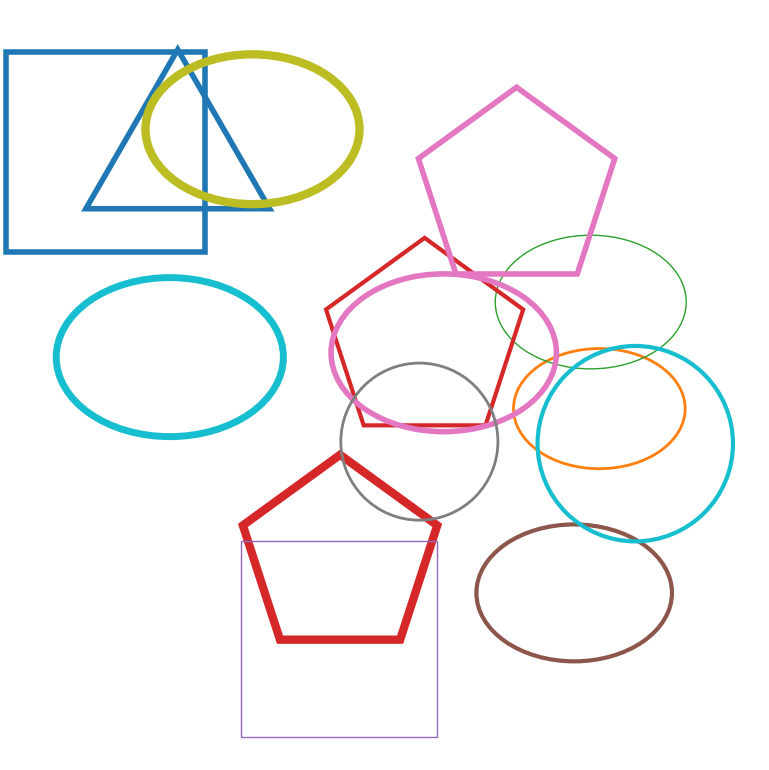[{"shape": "triangle", "thickness": 2, "radius": 0.69, "center": [0.231, 0.798]}, {"shape": "square", "thickness": 2, "radius": 0.65, "center": [0.137, 0.803]}, {"shape": "oval", "thickness": 1, "radius": 0.56, "center": [0.778, 0.469]}, {"shape": "oval", "thickness": 0.5, "radius": 0.62, "center": [0.767, 0.608]}, {"shape": "pentagon", "thickness": 1.5, "radius": 0.67, "center": [0.551, 0.556]}, {"shape": "pentagon", "thickness": 3, "radius": 0.66, "center": [0.442, 0.277]}, {"shape": "square", "thickness": 0.5, "radius": 0.64, "center": [0.44, 0.17]}, {"shape": "oval", "thickness": 1.5, "radius": 0.64, "center": [0.746, 0.23]}, {"shape": "oval", "thickness": 2, "radius": 0.73, "center": [0.576, 0.542]}, {"shape": "pentagon", "thickness": 2, "radius": 0.67, "center": [0.671, 0.753]}, {"shape": "circle", "thickness": 1, "radius": 0.51, "center": [0.545, 0.426]}, {"shape": "oval", "thickness": 3, "radius": 0.69, "center": [0.328, 0.832]}, {"shape": "oval", "thickness": 2.5, "radius": 0.74, "center": [0.221, 0.536]}, {"shape": "circle", "thickness": 1.5, "radius": 0.63, "center": [0.825, 0.424]}]